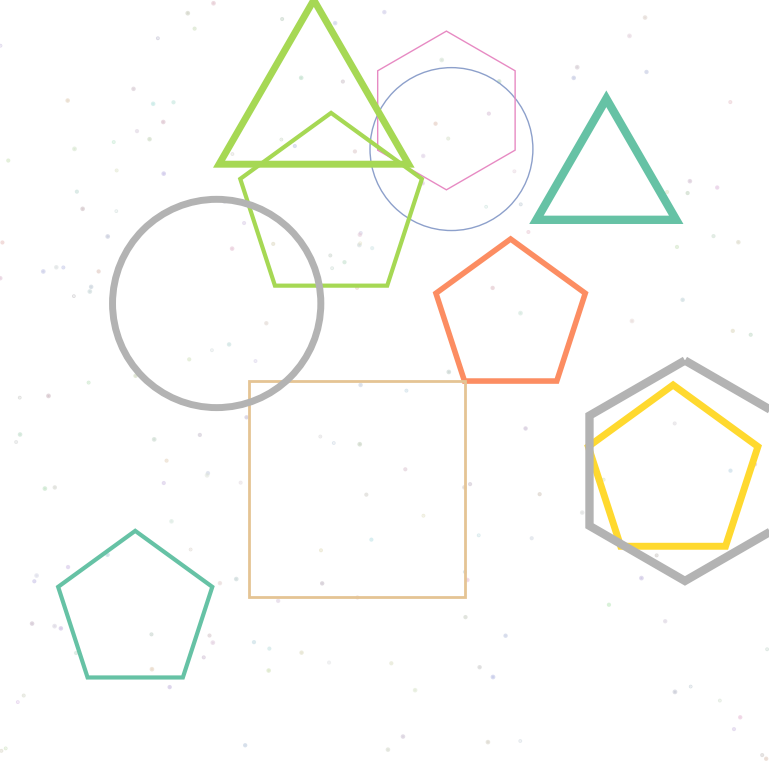[{"shape": "pentagon", "thickness": 1.5, "radius": 0.53, "center": [0.176, 0.205]}, {"shape": "triangle", "thickness": 3, "radius": 0.52, "center": [0.787, 0.767]}, {"shape": "pentagon", "thickness": 2, "radius": 0.51, "center": [0.663, 0.588]}, {"shape": "circle", "thickness": 0.5, "radius": 0.53, "center": [0.586, 0.806]}, {"shape": "hexagon", "thickness": 0.5, "radius": 0.52, "center": [0.58, 0.857]}, {"shape": "triangle", "thickness": 2.5, "radius": 0.71, "center": [0.408, 0.858]}, {"shape": "pentagon", "thickness": 1.5, "radius": 0.62, "center": [0.43, 0.729]}, {"shape": "pentagon", "thickness": 2.5, "radius": 0.58, "center": [0.874, 0.384]}, {"shape": "square", "thickness": 1, "radius": 0.7, "center": [0.463, 0.365]}, {"shape": "circle", "thickness": 2.5, "radius": 0.68, "center": [0.281, 0.606]}, {"shape": "hexagon", "thickness": 3, "radius": 0.72, "center": [0.89, 0.389]}]